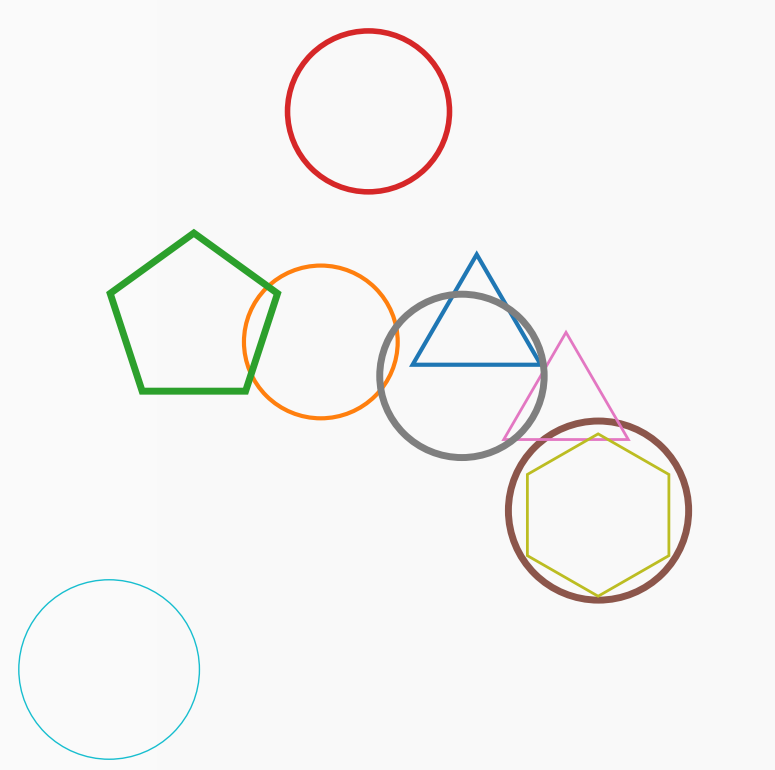[{"shape": "triangle", "thickness": 1.5, "radius": 0.48, "center": [0.615, 0.574]}, {"shape": "circle", "thickness": 1.5, "radius": 0.5, "center": [0.414, 0.556]}, {"shape": "pentagon", "thickness": 2.5, "radius": 0.57, "center": [0.25, 0.584]}, {"shape": "circle", "thickness": 2, "radius": 0.52, "center": [0.475, 0.855]}, {"shape": "circle", "thickness": 2.5, "radius": 0.58, "center": [0.772, 0.337]}, {"shape": "triangle", "thickness": 1, "radius": 0.46, "center": [0.73, 0.476]}, {"shape": "circle", "thickness": 2.5, "radius": 0.53, "center": [0.596, 0.512]}, {"shape": "hexagon", "thickness": 1, "radius": 0.53, "center": [0.772, 0.331]}, {"shape": "circle", "thickness": 0.5, "radius": 0.58, "center": [0.141, 0.131]}]